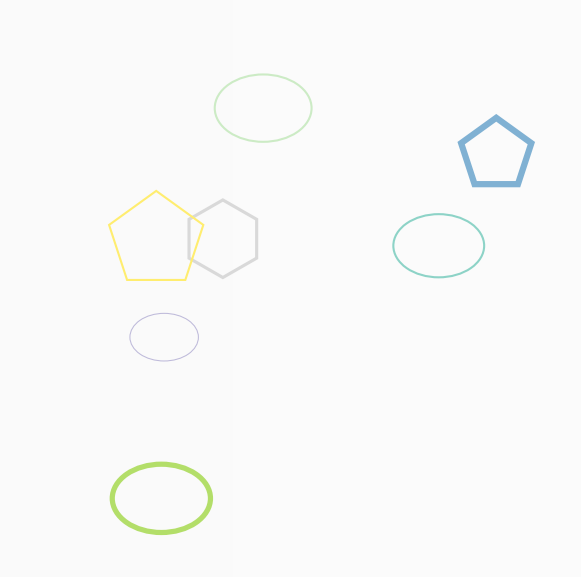[{"shape": "oval", "thickness": 1, "radius": 0.39, "center": [0.755, 0.574]}, {"shape": "oval", "thickness": 0.5, "radius": 0.29, "center": [0.282, 0.415]}, {"shape": "pentagon", "thickness": 3, "radius": 0.32, "center": [0.854, 0.732]}, {"shape": "oval", "thickness": 2.5, "radius": 0.42, "center": [0.278, 0.136]}, {"shape": "hexagon", "thickness": 1.5, "radius": 0.34, "center": [0.383, 0.586]}, {"shape": "oval", "thickness": 1, "radius": 0.42, "center": [0.453, 0.812]}, {"shape": "pentagon", "thickness": 1, "radius": 0.43, "center": [0.269, 0.583]}]